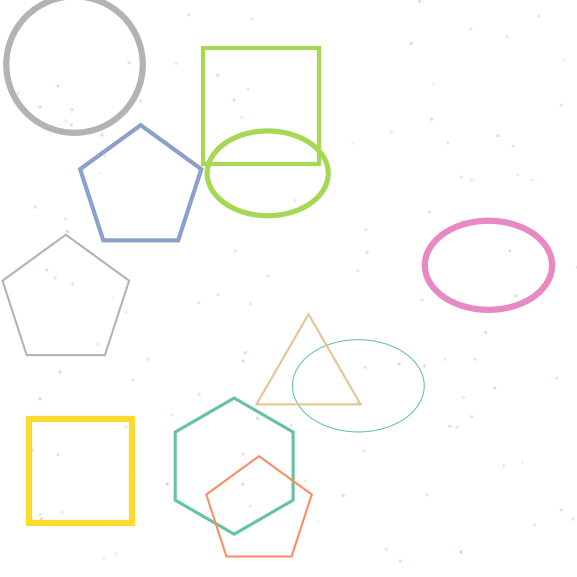[{"shape": "oval", "thickness": 0.5, "radius": 0.57, "center": [0.62, 0.331]}, {"shape": "hexagon", "thickness": 1.5, "radius": 0.59, "center": [0.405, 0.192]}, {"shape": "pentagon", "thickness": 1, "radius": 0.48, "center": [0.448, 0.113]}, {"shape": "pentagon", "thickness": 2, "radius": 0.55, "center": [0.244, 0.672]}, {"shape": "oval", "thickness": 3, "radius": 0.55, "center": [0.846, 0.54]}, {"shape": "oval", "thickness": 2.5, "radius": 0.52, "center": [0.464, 0.699]}, {"shape": "square", "thickness": 2, "radius": 0.5, "center": [0.452, 0.816]}, {"shape": "square", "thickness": 3, "radius": 0.45, "center": [0.139, 0.183]}, {"shape": "triangle", "thickness": 1, "radius": 0.52, "center": [0.534, 0.351]}, {"shape": "circle", "thickness": 3, "radius": 0.59, "center": [0.129, 0.887]}, {"shape": "pentagon", "thickness": 1, "radius": 0.58, "center": [0.114, 0.477]}]